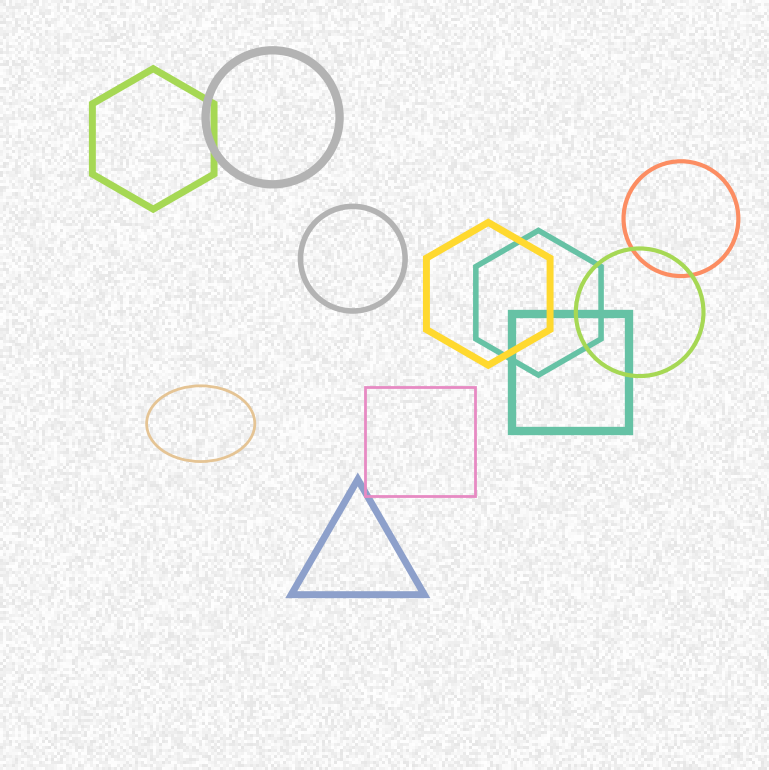[{"shape": "square", "thickness": 3, "radius": 0.38, "center": [0.741, 0.516]}, {"shape": "hexagon", "thickness": 2, "radius": 0.47, "center": [0.699, 0.607]}, {"shape": "circle", "thickness": 1.5, "radius": 0.37, "center": [0.884, 0.716]}, {"shape": "triangle", "thickness": 2.5, "radius": 0.5, "center": [0.465, 0.278]}, {"shape": "square", "thickness": 1, "radius": 0.36, "center": [0.545, 0.427]}, {"shape": "hexagon", "thickness": 2.5, "radius": 0.46, "center": [0.199, 0.82]}, {"shape": "circle", "thickness": 1.5, "radius": 0.41, "center": [0.831, 0.594]}, {"shape": "hexagon", "thickness": 2.5, "radius": 0.46, "center": [0.634, 0.618]}, {"shape": "oval", "thickness": 1, "radius": 0.35, "center": [0.261, 0.45]}, {"shape": "circle", "thickness": 2, "radius": 0.34, "center": [0.458, 0.664]}, {"shape": "circle", "thickness": 3, "radius": 0.44, "center": [0.354, 0.848]}]